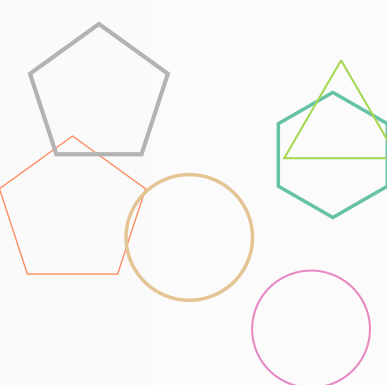[{"shape": "hexagon", "thickness": 2.5, "radius": 0.81, "center": [0.859, 0.598]}, {"shape": "pentagon", "thickness": 1, "radius": 0.99, "center": [0.187, 0.448]}, {"shape": "circle", "thickness": 1.5, "radius": 0.76, "center": [0.803, 0.145]}, {"shape": "triangle", "thickness": 1.5, "radius": 0.85, "center": [0.88, 0.674]}, {"shape": "circle", "thickness": 2.5, "radius": 0.82, "center": [0.488, 0.383]}, {"shape": "pentagon", "thickness": 3, "radius": 0.94, "center": [0.255, 0.751]}]